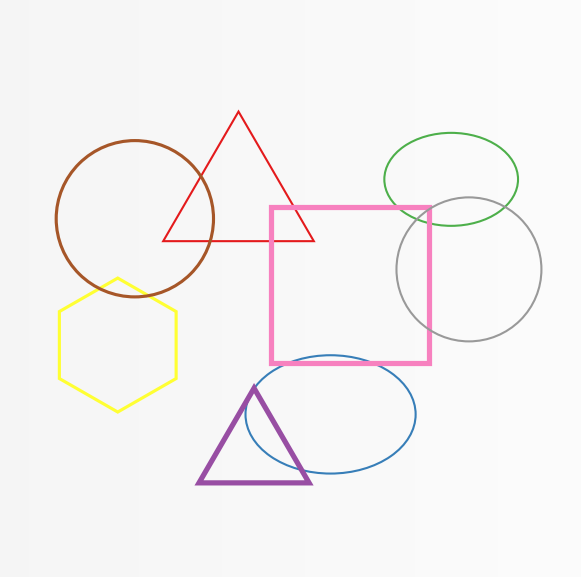[{"shape": "triangle", "thickness": 1, "radius": 0.75, "center": [0.41, 0.656]}, {"shape": "oval", "thickness": 1, "radius": 0.73, "center": [0.569, 0.282]}, {"shape": "oval", "thickness": 1, "radius": 0.58, "center": [0.776, 0.689]}, {"shape": "triangle", "thickness": 2.5, "radius": 0.55, "center": [0.437, 0.218]}, {"shape": "hexagon", "thickness": 1.5, "radius": 0.58, "center": [0.203, 0.402]}, {"shape": "circle", "thickness": 1.5, "radius": 0.68, "center": [0.232, 0.62]}, {"shape": "square", "thickness": 2.5, "radius": 0.68, "center": [0.602, 0.505]}, {"shape": "circle", "thickness": 1, "radius": 0.62, "center": [0.807, 0.533]}]